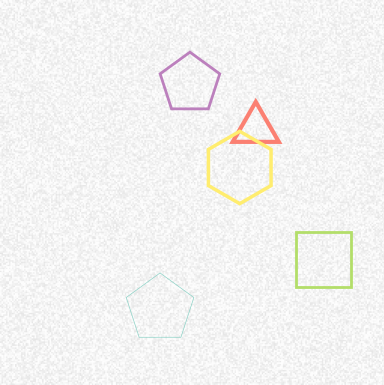[{"shape": "pentagon", "thickness": 0.5, "radius": 0.46, "center": [0.416, 0.199]}, {"shape": "triangle", "thickness": 3, "radius": 0.35, "center": [0.664, 0.666]}, {"shape": "square", "thickness": 2, "radius": 0.36, "center": [0.839, 0.325]}, {"shape": "pentagon", "thickness": 2, "radius": 0.41, "center": [0.493, 0.783]}, {"shape": "hexagon", "thickness": 2.5, "radius": 0.47, "center": [0.623, 0.565]}]